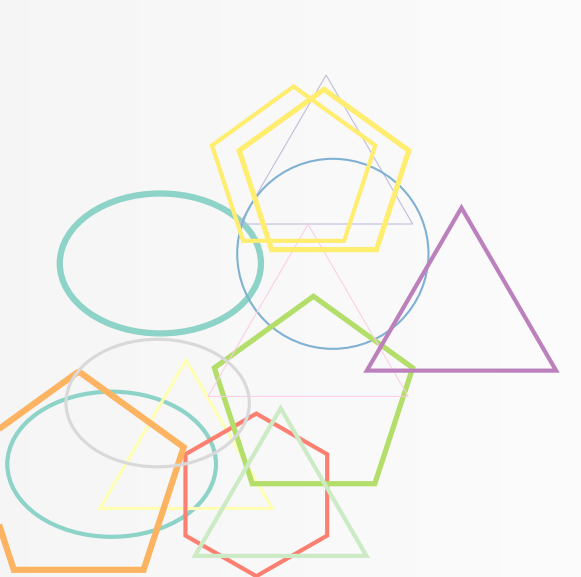[{"shape": "oval", "thickness": 2, "radius": 0.9, "center": [0.192, 0.195]}, {"shape": "oval", "thickness": 3, "radius": 0.87, "center": [0.276, 0.543]}, {"shape": "triangle", "thickness": 1.5, "radius": 0.86, "center": [0.32, 0.204]}, {"shape": "triangle", "thickness": 0.5, "radius": 0.86, "center": [0.561, 0.697]}, {"shape": "hexagon", "thickness": 2, "radius": 0.7, "center": [0.441, 0.142]}, {"shape": "circle", "thickness": 1, "radius": 0.82, "center": [0.573, 0.56]}, {"shape": "pentagon", "thickness": 3, "radius": 0.95, "center": [0.135, 0.166]}, {"shape": "pentagon", "thickness": 2.5, "radius": 0.9, "center": [0.539, 0.307]}, {"shape": "triangle", "thickness": 0.5, "radius": 0.99, "center": [0.53, 0.412]}, {"shape": "oval", "thickness": 1.5, "radius": 0.79, "center": [0.271, 0.301]}, {"shape": "triangle", "thickness": 2, "radius": 0.94, "center": [0.794, 0.451]}, {"shape": "triangle", "thickness": 2, "radius": 0.85, "center": [0.483, 0.122]}, {"shape": "pentagon", "thickness": 2, "radius": 0.74, "center": [0.505, 0.702]}, {"shape": "pentagon", "thickness": 2.5, "radius": 0.77, "center": [0.557, 0.691]}]